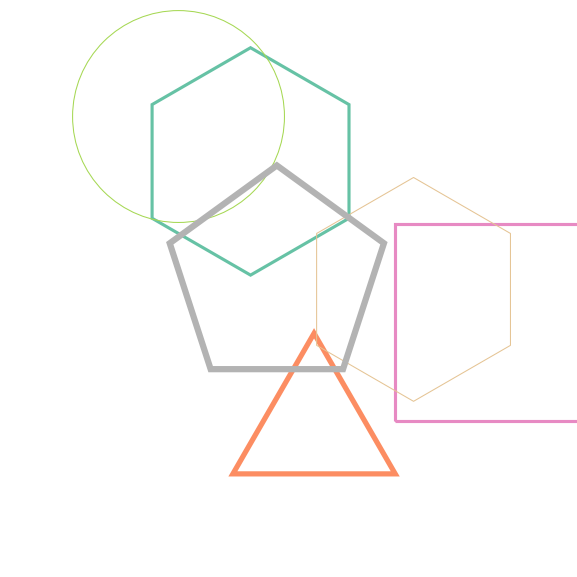[{"shape": "hexagon", "thickness": 1.5, "radius": 0.98, "center": [0.434, 0.72]}, {"shape": "triangle", "thickness": 2.5, "radius": 0.81, "center": [0.544, 0.26]}, {"shape": "square", "thickness": 1.5, "radius": 0.85, "center": [0.855, 0.44]}, {"shape": "circle", "thickness": 0.5, "radius": 0.92, "center": [0.309, 0.797]}, {"shape": "hexagon", "thickness": 0.5, "radius": 0.97, "center": [0.716, 0.498]}, {"shape": "pentagon", "thickness": 3, "radius": 0.97, "center": [0.479, 0.518]}]